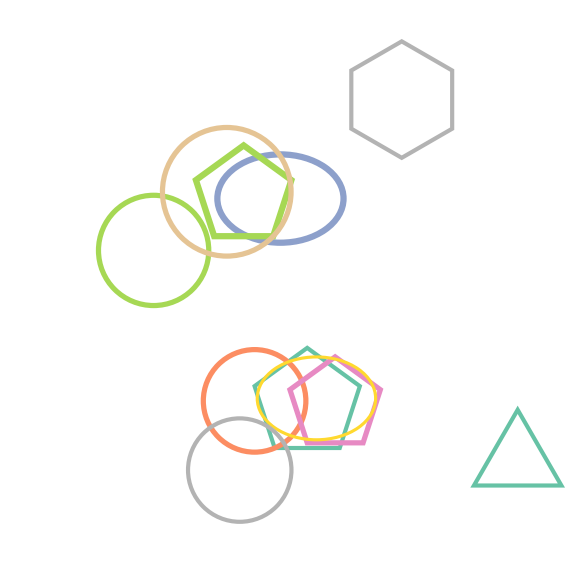[{"shape": "pentagon", "thickness": 2, "radius": 0.48, "center": [0.532, 0.301]}, {"shape": "triangle", "thickness": 2, "radius": 0.44, "center": [0.896, 0.202]}, {"shape": "circle", "thickness": 2.5, "radius": 0.44, "center": [0.441, 0.305]}, {"shape": "oval", "thickness": 3, "radius": 0.55, "center": [0.486, 0.655]}, {"shape": "pentagon", "thickness": 2.5, "radius": 0.41, "center": [0.58, 0.299]}, {"shape": "pentagon", "thickness": 3, "radius": 0.43, "center": [0.422, 0.66]}, {"shape": "circle", "thickness": 2.5, "radius": 0.48, "center": [0.266, 0.566]}, {"shape": "oval", "thickness": 1.5, "radius": 0.51, "center": [0.548, 0.309]}, {"shape": "circle", "thickness": 2.5, "radius": 0.56, "center": [0.393, 0.667]}, {"shape": "hexagon", "thickness": 2, "radius": 0.5, "center": [0.696, 0.827]}, {"shape": "circle", "thickness": 2, "radius": 0.45, "center": [0.415, 0.185]}]